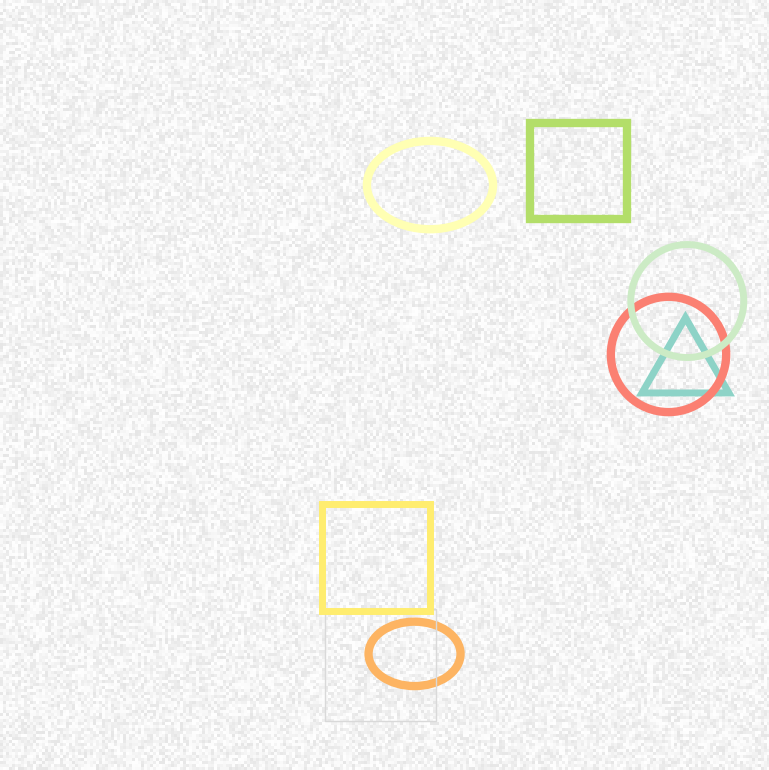[{"shape": "triangle", "thickness": 2.5, "radius": 0.33, "center": [0.89, 0.522]}, {"shape": "oval", "thickness": 3, "radius": 0.41, "center": [0.558, 0.76]}, {"shape": "circle", "thickness": 3, "radius": 0.37, "center": [0.868, 0.54]}, {"shape": "oval", "thickness": 3, "radius": 0.3, "center": [0.538, 0.151]}, {"shape": "square", "thickness": 3, "radius": 0.31, "center": [0.751, 0.778]}, {"shape": "square", "thickness": 0.5, "radius": 0.36, "center": [0.494, 0.137]}, {"shape": "circle", "thickness": 2.5, "radius": 0.37, "center": [0.893, 0.609]}, {"shape": "square", "thickness": 2.5, "radius": 0.35, "center": [0.489, 0.276]}]